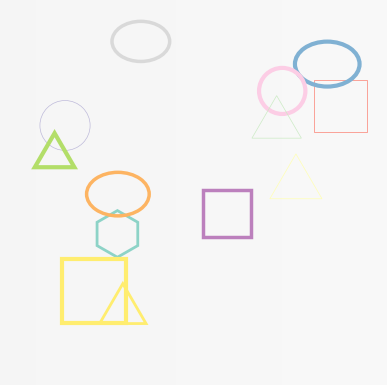[{"shape": "hexagon", "thickness": 2, "radius": 0.3, "center": [0.303, 0.392]}, {"shape": "triangle", "thickness": 0.5, "radius": 0.39, "center": [0.764, 0.523]}, {"shape": "circle", "thickness": 0.5, "radius": 0.32, "center": [0.168, 0.674]}, {"shape": "square", "thickness": 0.5, "radius": 0.34, "center": [0.879, 0.725]}, {"shape": "oval", "thickness": 3, "radius": 0.42, "center": [0.845, 0.834]}, {"shape": "oval", "thickness": 2.5, "radius": 0.4, "center": [0.304, 0.496]}, {"shape": "triangle", "thickness": 3, "radius": 0.29, "center": [0.141, 0.595]}, {"shape": "circle", "thickness": 3, "radius": 0.3, "center": [0.728, 0.764]}, {"shape": "oval", "thickness": 2.5, "radius": 0.37, "center": [0.363, 0.892]}, {"shape": "square", "thickness": 2.5, "radius": 0.31, "center": [0.585, 0.446]}, {"shape": "triangle", "thickness": 0.5, "radius": 0.37, "center": [0.714, 0.678]}, {"shape": "triangle", "thickness": 2, "radius": 0.35, "center": [0.317, 0.194]}, {"shape": "square", "thickness": 3, "radius": 0.42, "center": [0.243, 0.244]}]